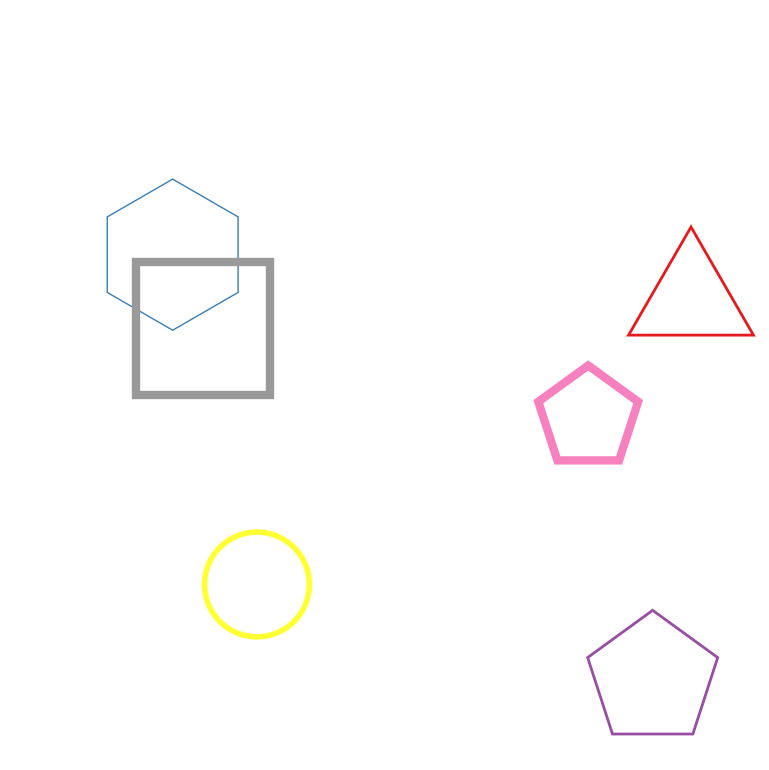[{"shape": "triangle", "thickness": 1, "radius": 0.47, "center": [0.897, 0.612]}, {"shape": "hexagon", "thickness": 0.5, "radius": 0.49, "center": [0.224, 0.669]}, {"shape": "pentagon", "thickness": 1, "radius": 0.44, "center": [0.848, 0.119]}, {"shape": "circle", "thickness": 2, "radius": 0.34, "center": [0.334, 0.241]}, {"shape": "pentagon", "thickness": 3, "radius": 0.34, "center": [0.764, 0.457]}, {"shape": "square", "thickness": 3, "radius": 0.43, "center": [0.264, 0.573]}]